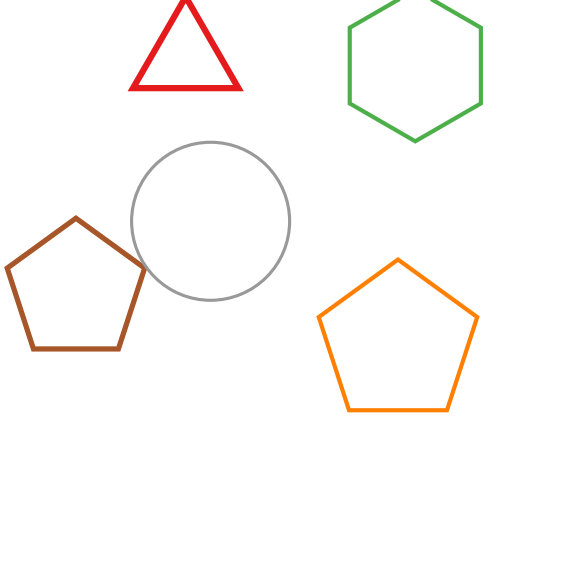[{"shape": "triangle", "thickness": 3, "radius": 0.53, "center": [0.322, 0.899]}, {"shape": "hexagon", "thickness": 2, "radius": 0.66, "center": [0.719, 0.886]}, {"shape": "pentagon", "thickness": 2, "radius": 0.72, "center": [0.689, 0.405]}, {"shape": "pentagon", "thickness": 2.5, "radius": 0.63, "center": [0.131, 0.496]}, {"shape": "circle", "thickness": 1.5, "radius": 0.68, "center": [0.365, 0.616]}]